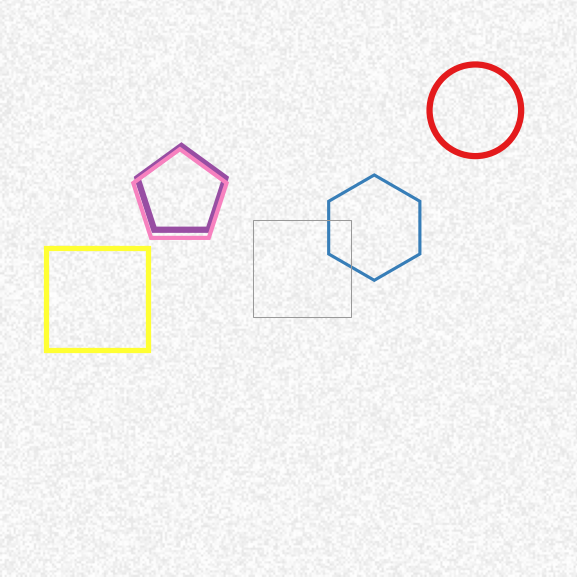[{"shape": "circle", "thickness": 3, "radius": 0.4, "center": [0.823, 0.808]}, {"shape": "hexagon", "thickness": 1.5, "radius": 0.46, "center": [0.648, 0.605]}, {"shape": "pentagon", "thickness": 3, "radius": 0.4, "center": [0.314, 0.666]}, {"shape": "square", "thickness": 2.5, "radius": 0.44, "center": [0.168, 0.481]}, {"shape": "pentagon", "thickness": 2, "radius": 0.42, "center": [0.312, 0.656]}, {"shape": "square", "thickness": 0.5, "radius": 0.42, "center": [0.523, 0.534]}]